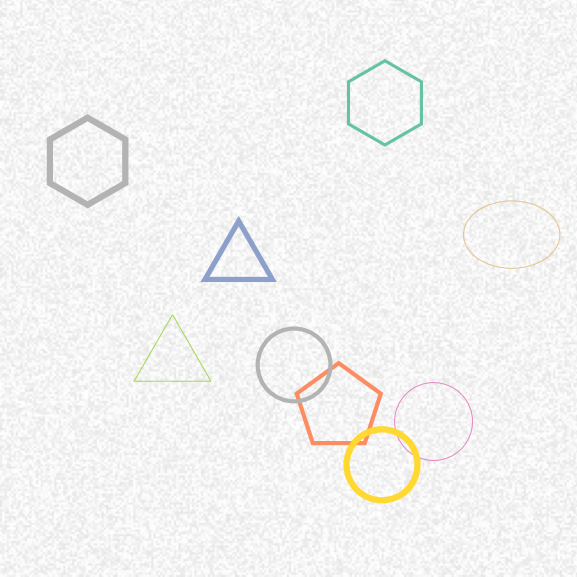[{"shape": "hexagon", "thickness": 1.5, "radius": 0.36, "center": [0.667, 0.821]}, {"shape": "pentagon", "thickness": 2, "radius": 0.38, "center": [0.587, 0.294]}, {"shape": "triangle", "thickness": 2.5, "radius": 0.34, "center": [0.413, 0.549]}, {"shape": "circle", "thickness": 0.5, "radius": 0.34, "center": [0.751, 0.269]}, {"shape": "triangle", "thickness": 0.5, "radius": 0.38, "center": [0.299, 0.377]}, {"shape": "circle", "thickness": 3, "radius": 0.31, "center": [0.661, 0.194]}, {"shape": "oval", "thickness": 0.5, "radius": 0.42, "center": [0.886, 0.593]}, {"shape": "hexagon", "thickness": 3, "radius": 0.38, "center": [0.152, 0.72]}, {"shape": "circle", "thickness": 2, "radius": 0.32, "center": [0.509, 0.367]}]